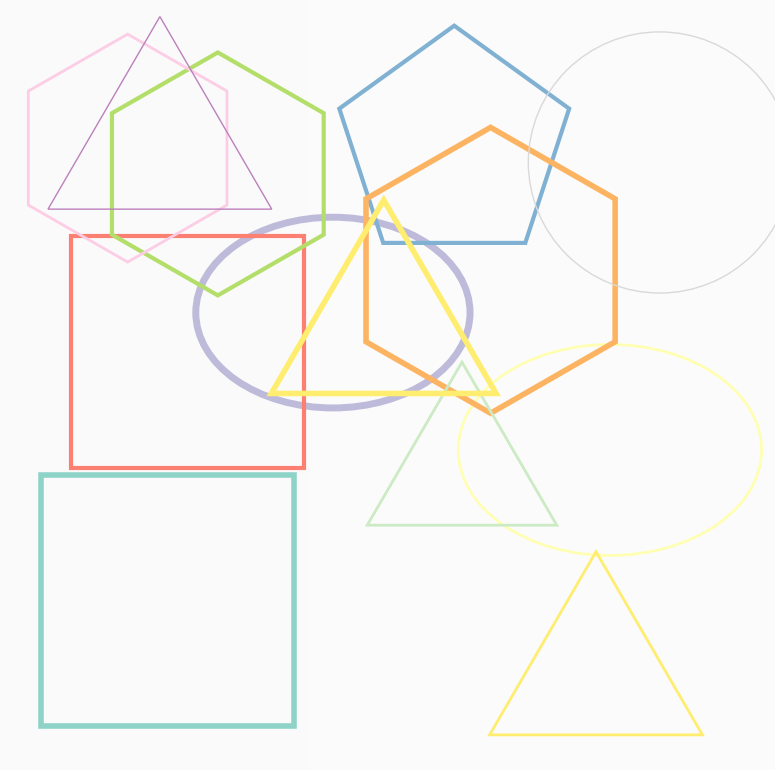[{"shape": "square", "thickness": 2, "radius": 0.81, "center": [0.216, 0.22]}, {"shape": "oval", "thickness": 1, "radius": 0.98, "center": [0.787, 0.416]}, {"shape": "oval", "thickness": 2.5, "radius": 0.88, "center": [0.43, 0.594]}, {"shape": "square", "thickness": 1.5, "radius": 0.75, "center": [0.241, 0.543]}, {"shape": "pentagon", "thickness": 1.5, "radius": 0.78, "center": [0.586, 0.811]}, {"shape": "hexagon", "thickness": 2, "radius": 0.93, "center": [0.633, 0.649]}, {"shape": "hexagon", "thickness": 1.5, "radius": 0.79, "center": [0.281, 0.774]}, {"shape": "hexagon", "thickness": 1, "radius": 0.74, "center": [0.165, 0.808]}, {"shape": "circle", "thickness": 0.5, "radius": 0.85, "center": [0.851, 0.789]}, {"shape": "triangle", "thickness": 0.5, "radius": 0.83, "center": [0.206, 0.812]}, {"shape": "triangle", "thickness": 1, "radius": 0.71, "center": [0.596, 0.389]}, {"shape": "triangle", "thickness": 1, "radius": 0.79, "center": [0.769, 0.125]}, {"shape": "triangle", "thickness": 2, "radius": 0.84, "center": [0.495, 0.573]}]